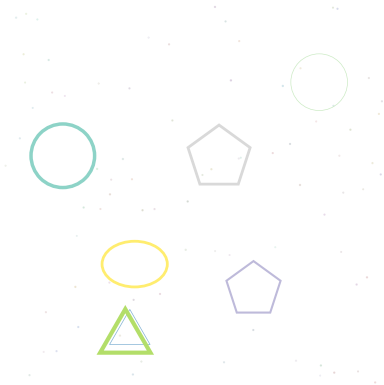[{"shape": "circle", "thickness": 2.5, "radius": 0.41, "center": [0.163, 0.595]}, {"shape": "pentagon", "thickness": 1.5, "radius": 0.37, "center": [0.658, 0.248]}, {"shape": "triangle", "thickness": 0.5, "radius": 0.3, "center": [0.337, 0.136]}, {"shape": "triangle", "thickness": 3, "radius": 0.38, "center": [0.325, 0.122]}, {"shape": "pentagon", "thickness": 2, "radius": 0.42, "center": [0.569, 0.59]}, {"shape": "circle", "thickness": 0.5, "radius": 0.37, "center": [0.829, 0.787]}, {"shape": "oval", "thickness": 2, "radius": 0.42, "center": [0.35, 0.314]}]